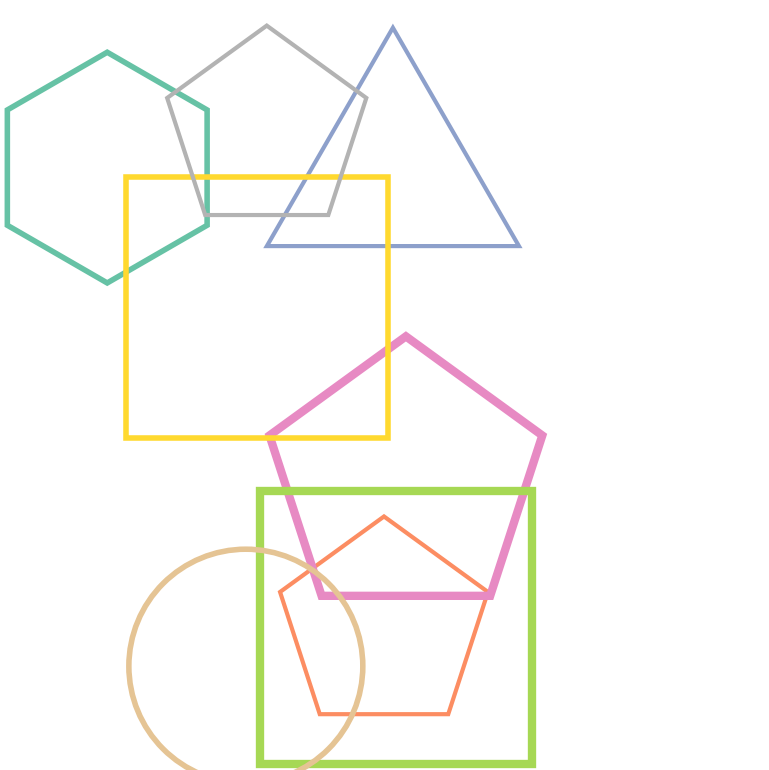[{"shape": "hexagon", "thickness": 2, "radius": 0.75, "center": [0.139, 0.782]}, {"shape": "pentagon", "thickness": 1.5, "radius": 0.71, "center": [0.499, 0.187]}, {"shape": "triangle", "thickness": 1.5, "radius": 0.95, "center": [0.51, 0.775]}, {"shape": "pentagon", "thickness": 3, "radius": 0.93, "center": [0.527, 0.377]}, {"shape": "square", "thickness": 3, "radius": 0.88, "center": [0.514, 0.185]}, {"shape": "square", "thickness": 2, "radius": 0.85, "center": [0.334, 0.601]}, {"shape": "circle", "thickness": 2, "radius": 0.76, "center": [0.319, 0.135]}, {"shape": "pentagon", "thickness": 1.5, "radius": 0.68, "center": [0.346, 0.831]}]